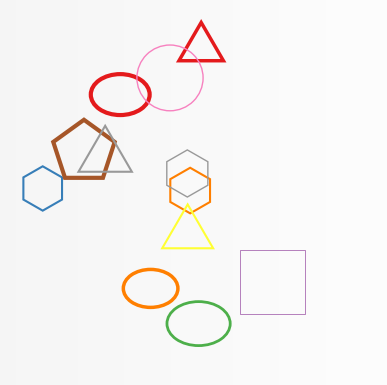[{"shape": "triangle", "thickness": 2.5, "radius": 0.33, "center": [0.519, 0.875]}, {"shape": "oval", "thickness": 3, "radius": 0.38, "center": [0.31, 0.754]}, {"shape": "hexagon", "thickness": 1.5, "radius": 0.29, "center": [0.11, 0.51]}, {"shape": "oval", "thickness": 2, "radius": 0.41, "center": [0.512, 0.159]}, {"shape": "square", "thickness": 0.5, "radius": 0.41, "center": [0.703, 0.267]}, {"shape": "hexagon", "thickness": 1.5, "radius": 0.3, "center": [0.491, 0.505]}, {"shape": "oval", "thickness": 2.5, "radius": 0.35, "center": [0.389, 0.251]}, {"shape": "triangle", "thickness": 1.5, "radius": 0.38, "center": [0.484, 0.393]}, {"shape": "pentagon", "thickness": 3, "radius": 0.42, "center": [0.217, 0.606]}, {"shape": "circle", "thickness": 1, "radius": 0.43, "center": [0.439, 0.798]}, {"shape": "triangle", "thickness": 1.5, "radius": 0.4, "center": [0.271, 0.594]}, {"shape": "hexagon", "thickness": 1, "radius": 0.31, "center": [0.483, 0.549]}]